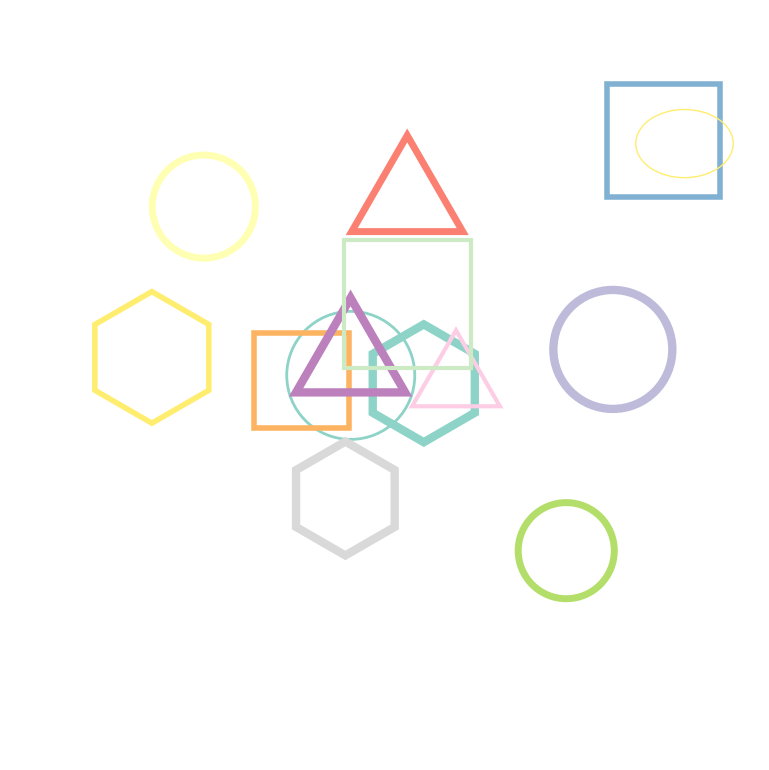[{"shape": "hexagon", "thickness": 3, "radius": 0.38, "center": [0.55, 0.502]}, {"shape": "circle", "thickness": 1, "radius": 0.42, "center": [0.456, 0.512]}, {"shape": "circle", "thickness": 2.5, "radius": 0.33, "center": [0.265, 0.732]}, {"shape": "circle", "thickness": 3, "radius": 0.39, "center": [0.796, 0.546]}, {"shape": "triangle", "thickness": 2.5, "radius": 0.42, "center": [0.529, 0.741]}, {"shape": "square", "thickness": 2, "radius": 0.37, "center": [0.862, 0.818]}, {"shape": "square", "thickness": 2, "radius": 0.31, "center": [0.392, 0.506]}, {"shape": "circle", "thickness": 2.5, "radius": 0.31, "center": [0.735, 0.285]}, {"shape": "triangle", "thickness": 1.5, "radius": 0.33, "center": [0.592, 0.505]}, {"shape": "hexagon", "thickness": 3, "radius": 0.37, "center": [0.449, 0.353]}, {"shape": "triangle", "thickness": 3, "radius": 0.41, "center": [0.455, 0.531]}, {"shape": "square", "thickness": 1.5, "radius": 0.41, "center": [0.529, 0.605]}, {"shape": "hexagon", "thickness": 2, "radius": 0.43, "center": [0.197, 0.536]}, {"shape": "oval", "thickness": 0.5, "radius": 0.32, "center": [0.889, 0.814]}]